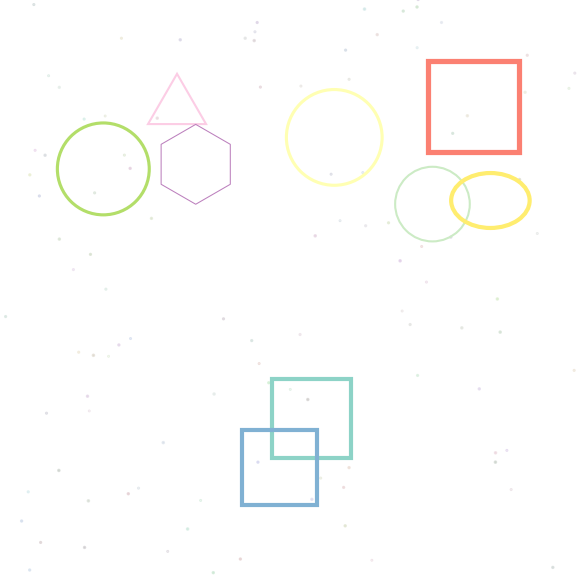[{"shape": "square", "thickness": 2, "radius": 0.34, "center": [0.539, 0.274]}, {"shape": "circle", "thickness": 1.5, "radius": 0.41, "center": [0.579, 0.761]}, {"shape": "square", "thickness": 2.5, "radius": 0.39, "center": [0.82, 0.815]}, {"shape": "square", "thickness": 2, "radius": 0.32, "center": [0.483, 0.189]}, {"shape": "circle", "thickness": 1.5, "radius": 0.4, "center": [0.179, 0.707]}, {"shape": "triangle", "thickness": 1, "radius": 0.29, "center": [0.307, 0.813]}, {"shape": "hexagon", "thickness": 0.5, "radius": 0.35, "center": [0.339, 0.715]}, {"shape": "circle", "thickness": 1, "radius": 0.32, "center": [0.749, 0.646]}, {"shape": "oval", "thickness": 2, "radius": 0.34, "center": [0.849, 0.652]}]